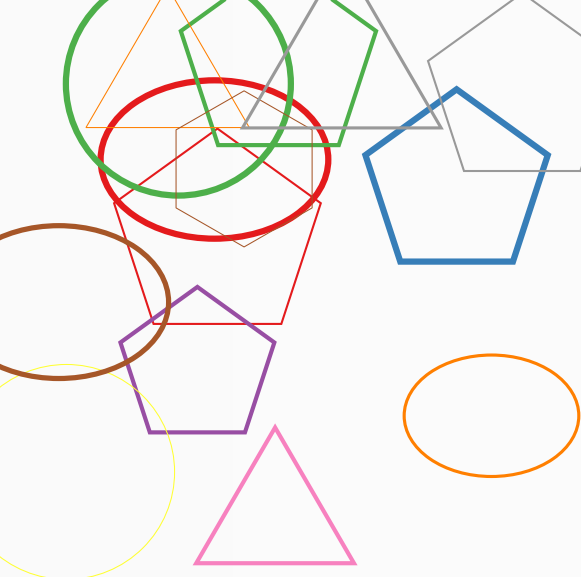[{"shape": "pentagon", "thickness": 1, "radius": 0.93, "center": [0.374, 0.589]}, {"shape": "oval", "thickness": 3, "radius": 0.98, "center": [0.369, 0.723]}, {"shape": "pentagon", "thickness": 3, "radius": 0.82, "center": [0.786, 0.68]}, {"shape": "circle", "thickness": 3, "radius": 0.97, "center": [0.307, 0.854]}, {"shape": "pentagon", "thickness": 2, "radius": 0.88, "center": [0.479, 0.891]}, {"shape": "pentagon", "thickness": 2, "radius": 0.7, "center": [0.34, 0.363]}, {"shape": "oval", "thickness": 1.5, "radius": 0.75, "center": [0.846, 0.279]}, {"shape": "triangle", "thickness": 0.5, "radius": 0.81, "center": [0.288, 0.859]}, {"shape": "circle", "thickness": 0.5, "radius": 0.93, "center": [0.114, 0.182]}, {"shape": "oval", "thickness": 2.5, "radius": 0.95, "center": [0.101, 0.476]}, {"shape": "hexagon", "thickness": 0.5, "radius": 0.68, "center": [0.42, 0.707]}, {"shape": "triangle", "thickness": 2, "radius": 0.78, "center": [0.473, 0.102]}, {"shape": "pentagon", "thickness": 1, "radius": 0.85, "center": [0.898, 0.841]}, {"shape": "triangle", "thickness": 1.5, "radius": 0.99, "center": [0.588, 0.876]}]